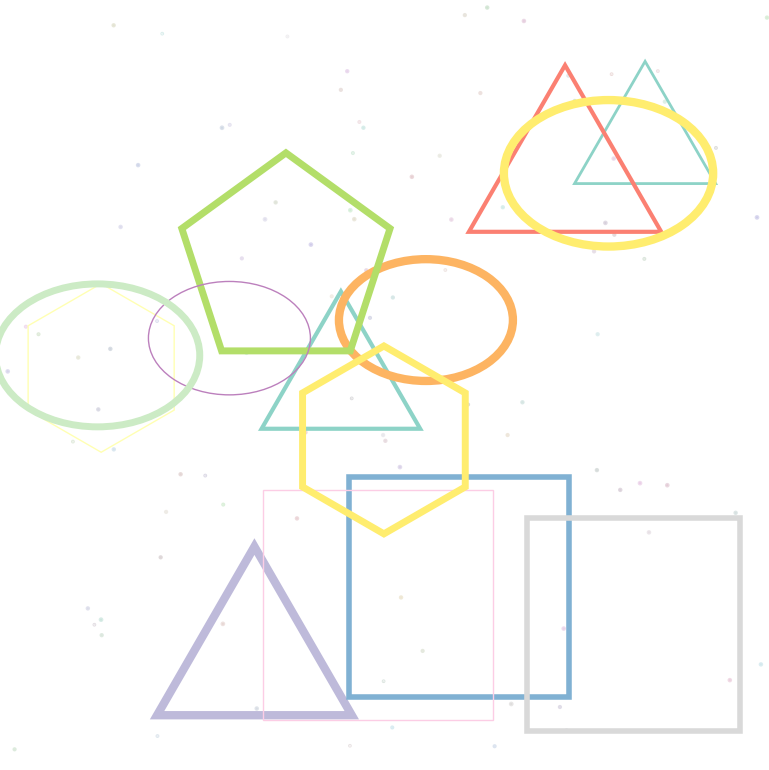[{"shape": "triangle", "thickness": 1, "radius": 0.53, "center": [0.838, 0.814]}, {"shape": "triangle", "thickness": 1.5, "radius": 0.59, "center": [0.443, 0.503]}, {"shape": "hexagon", "thickness": 0.5, "radius": 0.55, "center": [0.131, 0.522]}, {"shape": "triangle", "thickness": 3, "radius": 0.73, "center": [0.33, 0.144]}, {"shape": "triangle", "thickness": 1.5, "radius": 0.72, "center": [0.734, 0.771]}, {"shape": "square", "thickness": 2, "radius": 0.71, "center": [0.597, 0.238]}, {"shape": "oval", "thickness": 3, "radius": 0.56, "center": [0.553, 0.584]}, {"shape": "pentagon", "thickness": 2.5, "radius": 0.71, "center": [0.371, 0.659]}, {"shape": "square", "thickness": 0.5, "radius": 0.75, "center": [0.491, 0.214]}, {"shape": "square", "thickness": 2, "radius": 0.69, "center": [0.823, 0.189]}, {"shape": "oval", "thickness": 0.5, "radius": 0.53, "center": [0.298, 0.561]}, {"shape": "oval", "thickness": 2.5, "radius": 0.66, "center": [0.127, 0.538]}, {"shape": "hexagon", "thickness": 2.5, "radius": 0.61, "center": [0.499, 0.429]}, {"shape": "oval", "thickness": 3, "radius": 0.68, "center": [0.79, 0.775]}]